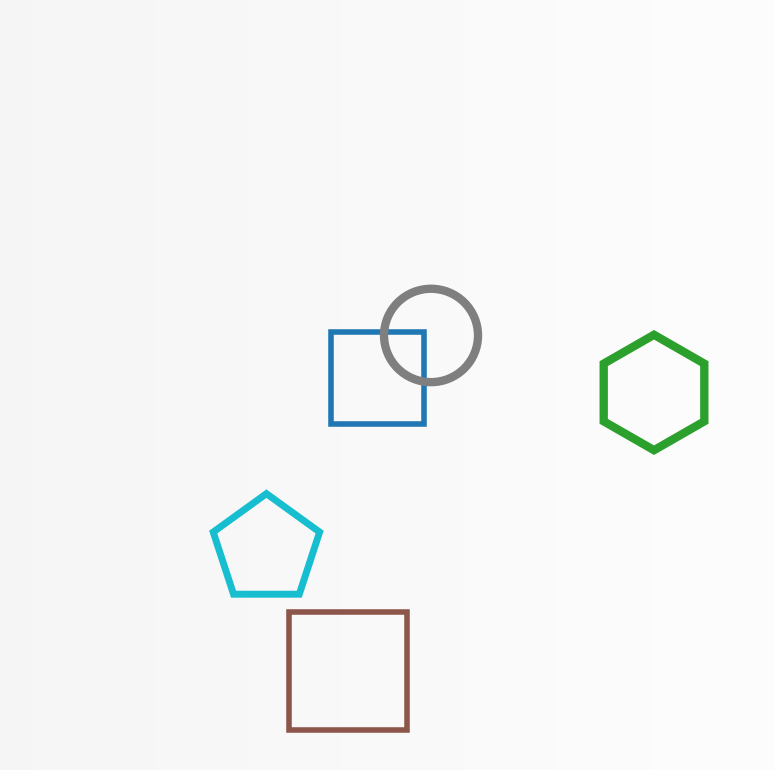[{"shape": "square", "thickness": 2, "radius": 0.3, "center": [0.487, 0.509]}, {"shape": "hexagon", "thickness": 3, "radius": 0.37, "center": [0.844, 0.49]}, {"shape": "square", "thickness": 2, "radius": 0.38, "center": [0.449, 0.129]}, {"shape": "circle", "thickness": 3, "radius": 0.3, "center": [0.556, 0.564]}, {"shape": "pentagon", "thickness": 2.5, "radius": 0.36, "center": [0.344, 0.287]}]